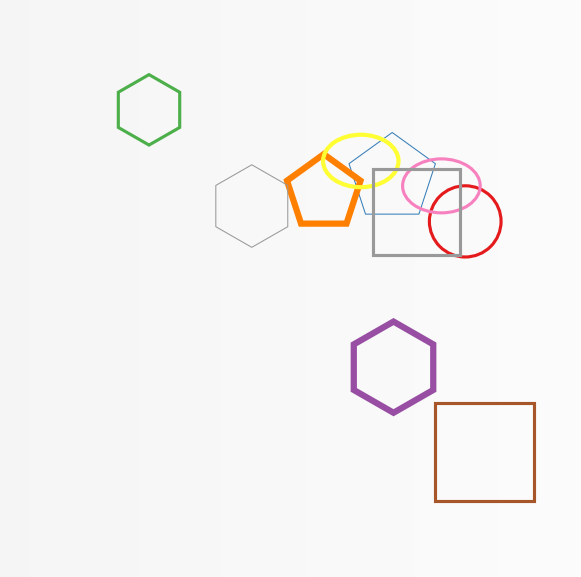[{"shape": "circle", "thickness": 1.5, "radius": 0.31, "center": [0.8, 0.616]}, {"shape": "pentagon", "thickness": 0.5, "radius": 0.39, "center": [0.675, 0.692]}, {"shape": "hexagon", "thickness": 1.5, "radius": 0.3, "center": [0.256, 0.809]}, {"shape": "hexagon", "thickness": 3, "radius": 0.39, "center": [0.677, 0.363]}, {"shape": "pentagon", "thickness": 3, "radius": 0.33, "center": [0.557, 0.666]}, {"shape": "oval", "thickness": 2, "radius": 0.32, "center": [0.621, 0.72]}, {"shape": "square", "thickness": 1.5, "radius": 0.43, "center": [0.834, 0.217]}, {"shape": "oval", "thickness": 1.5, "radius": 0.33, "center": [0.759, 0.677]}, {"shape": "hexagon", "thickness": 0.5, "radius": 0.36, "center": [0.433, 0.642]}, {"shape": "square", "thickness": 1.5, "radius": 0.37, "center": [0.717, 0.633]}]